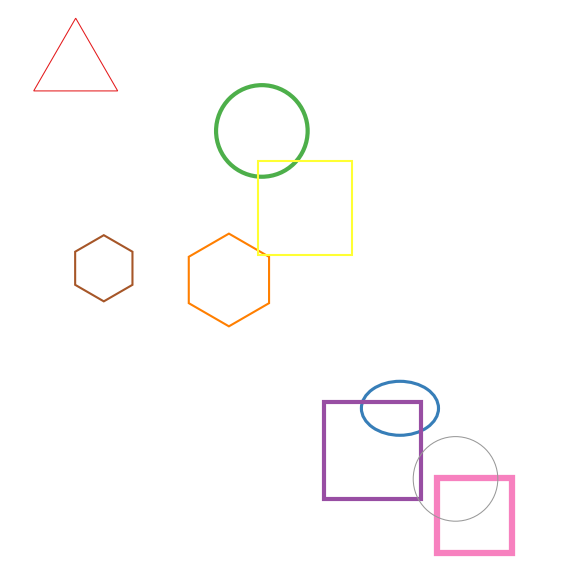[{"shape": "triangle", "thickness": 0.5, "radius": 0.42, "center": [0.131, 0.884]}, {"shape": "oval", "thickness": 1.5, "radius": 0.33, "center": [0.693, 0.292]}, {"shape": "circle", "thickness": 2, "radius": 0.4, "center": [0.453, 0.772]}, {"shape": "square", "thickness": 2, "radius": 0.42, "center": [0.645, 0.22]}, {"shape": "hexagon", "thickness": 1, "radius": 0.4, "center": [0.396, 0.514]}, {"shape": "square", "thickness": 1, "radius": 0.41, "center": [0.529, 0.639]}, {"shape": "hexagon", "thickness": 1, "radius": 0.29, "center": [0.18, 0.535]}, {"shape": "square", "thickness": 3, "radius": 0.32, "center": [0.822, 0.106]}, {"shape": "circle", "thickness": 0.5, "radius": 0.37, "center": [0.789, 0.17]}]